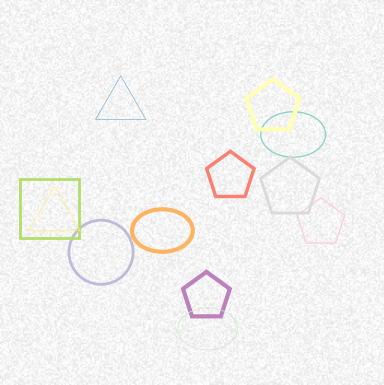[{"shape": "oval", "thickness": 1, "radius": 0.42, "center": [0.761, 0.651]}, {"shape": "pentagon", "thickness": 3, "radius": 0.36, "center": [0.709, 0.722]}, {"shape": "circle", "thickness": 2, "radius": 0.42, "center": [0.262, 0.345]}, {"shape": "pentagon", "thickness": 2.5, "radius": 0.32, "center": [0.598, 0.542]}, {"shape": "triangle", "thickness": 0.5, "radius": 0.38, "center": [0.314, 0.727]}, {"shape": "oval", "thickness": 3, "radius": 0.39, "center": [0.422, 0.401]}, {"shape": "square", "thickness": 2, "radius": 0.39, "center": [0.129, 0.458]}, {"shape": "pentagon", "thickness": 1, "radius": 0.32, "center": [0.834, 0.421]}, {"shape": "pentagon", "thickness": 2, "radius": 0.4, "center": [0.753, 0.512]}, {"shape": "pentagon", "thickness": 3, "radius": 0.32, "center": [0.536, 0.23]}, {"shape": "oval", "thickness": 0.5, "radius": 0.39, "center": [0.54, 0.146]}, {"shape": "triangle", "thickness": 0.5, "radius": 0.39, "center": [0.141, 0.439]}]